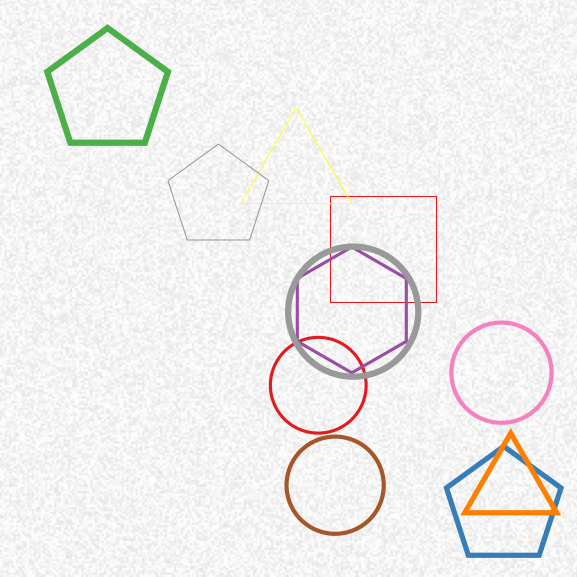[{"shape": "square", "thickness": 0.5, "radius": 0.46, "center": [0.664, 0.567]}, {"shape": "circle", "thickness": 1.5, "radius": 0.41, "center": [0.551, 0.332]}, {"shape": "pentagon", "thickness": 2.5, "radius": 0.52, "center": [0.872, 0.122]}, {"shape": "pentagon", "thickness": 3, "radius": 0.55, "center": [0.186, 0.841]}, {"shape": "hexagon", "thickness": 1.5, "radius": 0.54, "center": [0.609, 0.463]}, {"shape": "triangle", "thickness": 2.5, "radius": 0.46, "center": [0.884, 0.157]}, {"shape": "triangle", "thickness": 0.5, "radius": 0.55, "center": [0.513, 0.702]}, {"shape": "circle", "thickness": 2, "radius": 0.42, "center": [0.58, 0.159]}, {"shape": "circle", "thickness": 2, "radius": 0.43, "center": [0.868, 0.354]}, {"shape": "circle", "thickness": 3, "radius": 0.56, "center": [0.612, 0.46]}, {"shape": "pentagon", "thickness": 0.5, "radius": 0.46, "center": [0.378, 0.658]}]